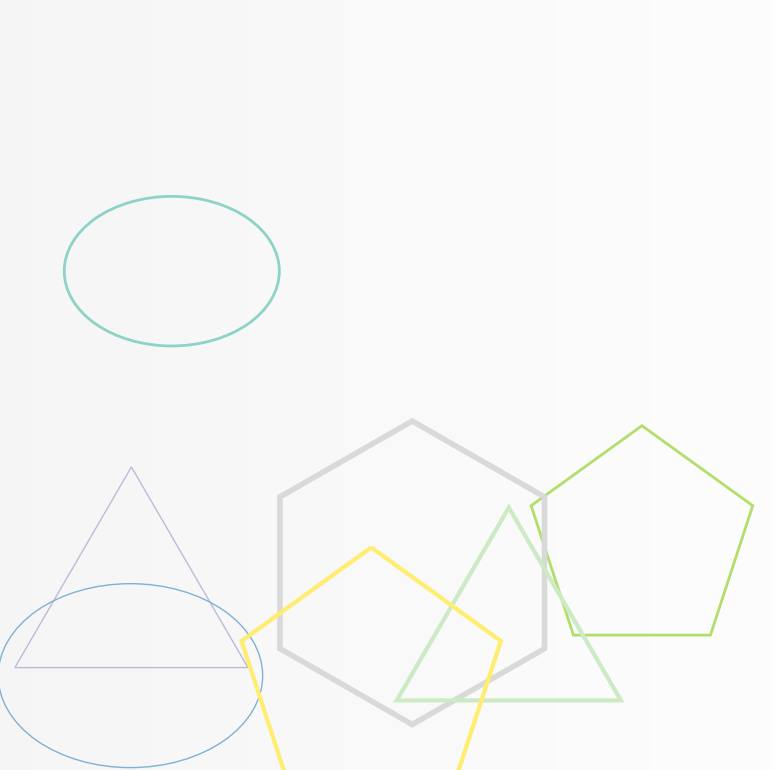[{"shape": "oval", "thickness": 1, "radius": 0.69, "center": [0.222, 0.648]}, {"shape": "triangle", "thickness": 0.5, "radius": 0.87, "center": [0.17, 0.22]}, {"shape": "oval", "thickness": 0.5, "radius": 0.85, "center": [0.168, 0.123]}, {"shape": "pentagon", "thickness": 1, "radius": 0.75, "center": [0.828, 0.297]}, {"shape": "hexagon", "thickness": 2, "radius": 0.99, "center": [0.532, 0.256]}, {"shape": "triangle", "thickness": 1.5, "radius": 0.83, "center": [0.657, 0.174]}, {"shape": "pentagon", "thickness": 1.5, "radius": 0.88, "center": [0.479, 0.113]}]